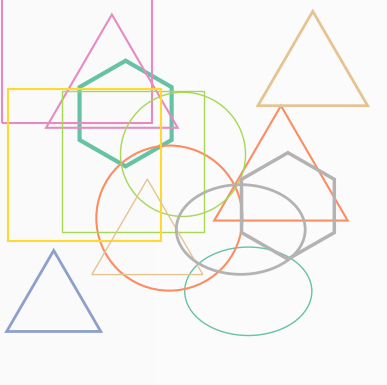[{"shape": "oval", "thickness": 1, "radius": 0.82, "center": [0.641, 0.243]}, {"shape": "hexagon", "thickness": 3, "radius": 0.69, "center": [0.324, 0.705]}, {"shape": "triangle", "thickness": 1.5, "radius": 0.99, "center": [0.725, 0.527]}, {"shape": "circle", "thickness": 1.5, "radius": 0.94, "center": [0.437, 0.434]}, {"shape": "triangle", "thickness": 2, "radius": 0.7, "center": [0.139, 0.209]}, {"shape": "triangle", "thickness": 1.5, "radius": 0.98, "center": [0.289, 0.766]}, {"shape": "square", "thickness": 1.5, "radius": 0.97, "center": [0.2, 0.875]}, {"shape": "circle", "thickness": 1, "radius": 0.81, "center": [0.472, 0.599]}, {"shape": "square", "thickness": 1, "radius": 0.92, "center": [0.344, 0.581]}, {"shape": "square", "thickness": 1.5, "radius": 0.99, "center": [0.219, 0.571]}, {"shape": "triangle", "thickness": 2, "radius": 0.82, "center": [0.807, 0.807]}, {"shape": "triangle", "thickness": 1, "radius": 0.83, "center": [0.38, 0.369]}, {"shape": "hexagon", "thickness": 2.5, "radius": 0.69, "center": [0.743, 0.465]}, {"shape": "oval", "thickness": 2, "radius": 0.83, "center": [0.621, 0.404]}]